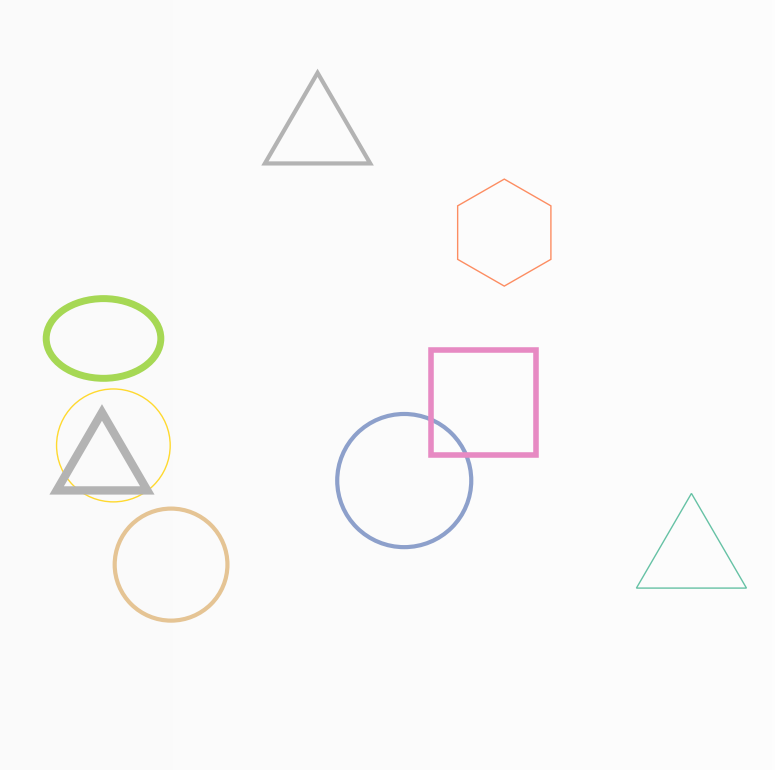[{"shape": "triangle", "thickness": 0.5, "radius": 0.41, "center": [0.892, 0.277]}, {"shape": "hexagon", "thickness": 0.5, "radius": 0.35, "center": [0.651, 0.698]}, {"shape": "circle", "thickness": 1.5, "radius": 0.43, "center": [0.522, 0.376]}, {"shape": "square", "thickness": 2, "radius": 0.34, "center": [0.624, 0.477]}, {"shape": "oval", "thickness": 2.5, "radius": 0.37, "center": [0.134, 0.56]}, {"shape": "circle", "thickness": 0.5, "radius": 0.37, "center": [0.146, 0.422]}, {"shape": "circle", "thickness": 1.5, "radius": 0.36, "center": [0.221, 0.267]}, {"shape": "triangle", "thickness": 1.5, "radius": 0.39, "center": [0.41, 0.827]}, {"shape": "triangle", "thickness": 3, "radius": 0.34, "center": [0.132, 0.397]}]